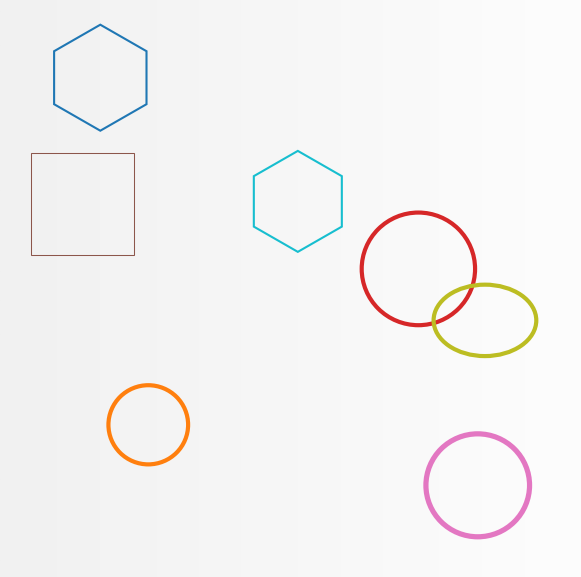[{"shape": "hexagon", "thickness": 1, "radius": 0.46, "center": [0.173, 0.865]}, {"shape": "circle", "thickness": 2, "radius": 0.34, "center": [0.255, 0.264]}, {"shape": "circle", "thickness": 2, "radius": 0.49, "center": [0.72, 0.534]}, {"shape": "square", "thickness": 0.5, "radius": 0.44, "center": [0.141, 0.646]}, {"shape": "circle", "thickness": 2.5, "radius": 0.45, "center": [0.822, 0.159]}, {"shape": "oval", "thickness": 2, "radius": 0.44, "center": [0.834, 0.444]}, {"shape": "hexagon", "thickness": 1, "radius": 0.44, "center": [0.512, 0.65]}]